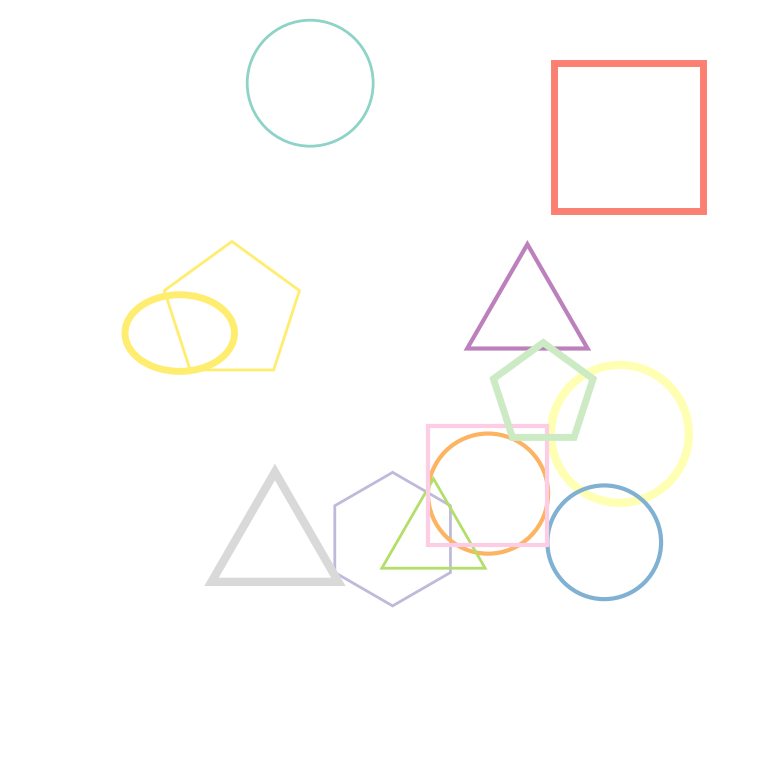[{"shape": "circle", "thickness": 1, "radius": 0.41, "center": [0.403, 0.892]}, {"shape": "circle", "thickness": 3, "radius": 0.45, "center": [0.805, 0.437]}, {"shape": "hexagon", "thickness": 1, "radius": 0.43, "center": [0.51, 0.3]}, {"shape": "square", "thickness": 2.5, "radius": 0.48, "center": [0.816, 0.822]}, {"shape": "circle", "thickness": 1.5, "radius": 0.37, "center": [0.785, 0.296]}, {"shape": "circle", "thickness": 1.5, "radius": 0.39, "center": [0.634, 0.359]}, {"shape": "triangle", "thickness": 1, "radius": 0.39, "center": [0.563, 0.301]}, {"shape": "square", "thickness": 1.5, "radius": 0.39, "center": [0.633, 0.369]}, {"shape": "triangle", "thickness": 3, "radius": 0.48, "center": [0.357, 0.292]}, {"shape": "triangle", "thickness": 1.5, "radius": 0.45, "center": [0.685, 0.593]}, {"shape": "pentagon", "thickness": 2.5, "radius": 0.34, "center": [0.706, 0.487]}, {"shape": "pentagon", "thickness": 1, "radius": 0.46, "center": [0.301, 0.594]}, {"shape": "oval", "thickness": 2.5, "radius": 0.36, "center": [0.233, 0.567]}]